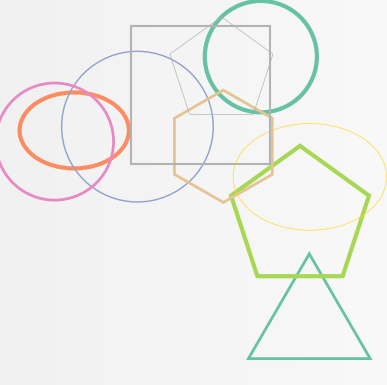[{"shape": "triangle", "thickness": 2, "radius": 0.91, "center": [0.798, 0.159]}, {"shape": "circle", "thickness": 3, "radius": 0.72, "center": [0.673, 0.853]}, {"shape": "oval", "thickness": 3, "radius": 0.71, "center": [0.192, 0.661]}, {"shape": "circle", "thickness": 1, "radius": 0.98, "center": [0.355, 0.671]}, {"shape": "circle", "thickness": 2, "radius": 0.76, "center": [0.141, 0.632]}, {"shape": "pentagon", "thickness": 3, "radius": 0.94, "center": [0.774, 0.434]}, {"shape": "oval", "thickness": 0.5, "radius": 0.99, "center": [0.8, 0.541]}, {"shape": "hexagon", "thickness": 2, "radius": 0.73, "center": [0.576, 0.62]}, {"shape": "pentagon", "thickness": 0.5, "radius": 0.7, "center": [0.571, 0.816]}, {"shape": "square", "thickness": 1.5, "radius": 0.9, "center": [0.518, 0.752]}]